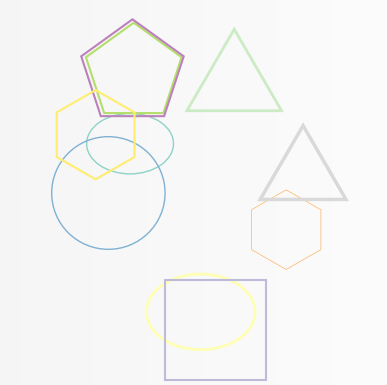[{"shape": "oval", "thickness": 1, "radius": 0.56, "center": [0.336, 0.627]}, {"shape": "oval", "thickness": 2, "radius": 0.7, "center": [0.518, 0.19]}, {"shape": "square", "thickness": 1.5, "radius": 0.65, "center": [0.557, 0.143]}, {"shape": "circle", "thickness": 1, "radius": 0.73, "center": [0.28, 0.499]}, {"shape": "hexagon", "thickness": 0.5, "radius": 0.52, "center": [0.739, 0.403]}, {"shape": "pentagon", "thickness": 1.5, "radius": 0.65, "center": [0.345, 0.811]}, {"shape": "triangle", "thickness": 2.5, "radius": 0.64, "center": [0.782, 0.546]}, {"shape": "pentagon", "thickness": 1.5, "radius": 0.7, "center": [0.342, 0.811]}, {"shape": "triangle", "thickness": 2, "radius": 0.71, "center": [0.604, 0.783]}, {"shape": "hexagon", "thickness": 1.5, "radius": 0.58, "center": [0.247, 0.65]}]